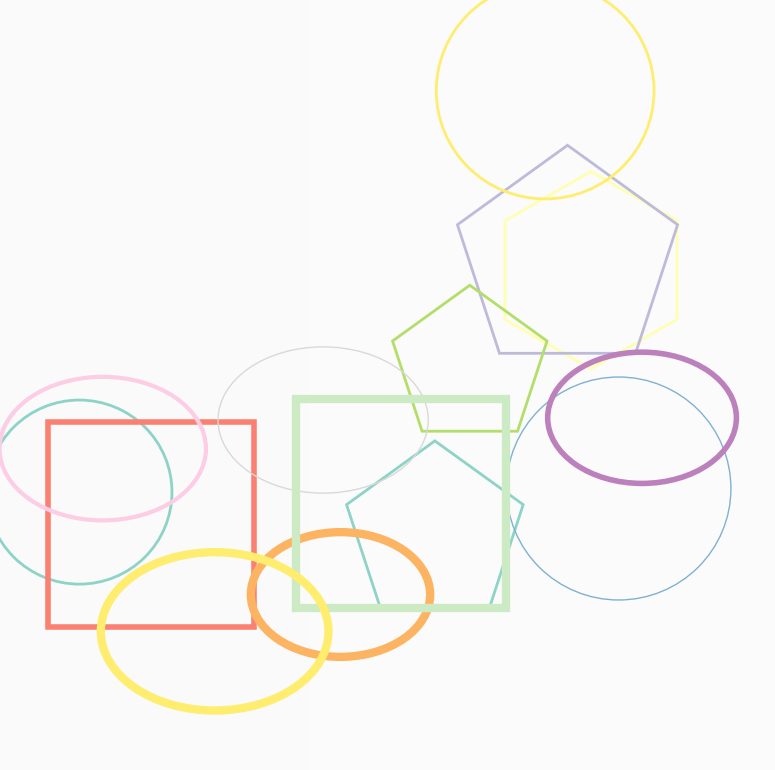[{"shape": "circle", "thickness": 1, "radius": 0.6, "center": [0.102, 0.361]}, {"shape": "pentagon", "thickness": 1, "radius": 0.6, "center": [0.561, 0.308]}, {"shape": "hexagon", "thickness": 1, "radius": 0.64, "center": [0.763, 0.649]}, {"shape": "pentagon", "thickness": 1, "radius": 0.75, "center": [0.732, 0.662]}, {"shape": "square", "thickness": 2, "radius": 0.67, "center": [0.195, 0.319]}, {"shape": "circle", "thickness": 0.5, "radius": 0.72, "center": [0.798, 0.366]}, {"shape": "oval", "thickness": 3, "radius": 0.58, "center": [0.439, 0.228]}, {"shape": "pentagon", "thickness": 1, "radius": 0.52, "center": [0.606, 0.525]}, {"shape": "oval", "thickness": 1.5, "radius": 0.67, "center": [0.133, 0.417]}, {"shape": "oval", "thickness": 0.5, "radius": 0.68, "center": [0.417, 0.455]}, {"shape": "oval", "thickness": 2, "radius": 0.61, "center": [0.828, 0.457]}, {"shape": "square", "thickness": 3, "radius": 0.68, "center": [0.518, 0.346]}, {"shape": "circle", "thickness": 1, "radius": 0.7, "center": [0.703, 0.882]}, {"shape": "oval", "thickness": 3, "radius": 0.73, "center": [0.277, 0.18]}]